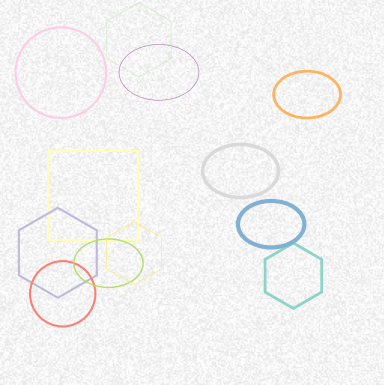[{"shape": "hexagon", "thickness": 2, "radius": 0.42, "center": [0.762, 0.284]}, {"shape": "square", "thickness": 1.5, "radius": 0.58, "center": [0.241, 0.493]}, {"shape": "hexagon", "thickness": 1.5, "radius": 0.58, "center": [0.15, 0.343]}, {"shape": "circle", "thickness": 1.5, "radius": 0.42, "center": [0.163, 0.237]}, {"shape": "oval", "thickness": 3, "radius": 0.43, "center": [0.704, 0.418]}, {"shape": "oval", "thickness": 2, "radius": 0.43, "center": [0.798, 0.754]}, {"shape": "oval", "thickness": 1, "radius": 0.45, "center": [0.282, 0.316]}, {"shape": "circle", "thickness": 1.5, "radius": 0.59, "center": [0.158, 0.811]}, {"shape": "oval", "thickness": 2.5, "radius": 0.49, "center": [0.625, 0.556]}, {"shape": "oval", "thickness": 0.5, "radius": 0.52, "center": [0.413, 0.812]}, {"shape": "hexagon", "thickness": 0.5, "radius": 0.48, "center": [0.361, 0.897]}, {"shape": "hexagon", "thickness": 0.5, "radius": 0.41, "center": [0.348, 0.342]}]